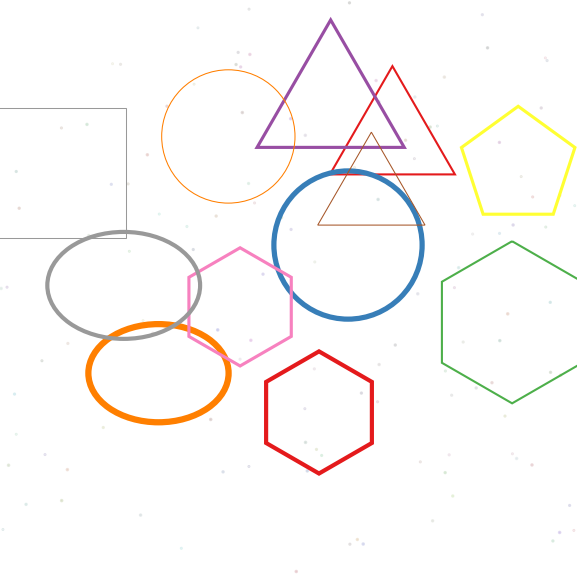[{"shape": "hexagon", "thickness": 2, "radius": 0.53, "center": [0.552, 0.285]}, {"shape": "triangle", "thickness": 1, "radius": 0.62, "center": [0.68, 0.76]}, {"shape": "circle", "thickness": 2.5, "radius": 0.64, "center": [0.603, 0.575]}, {"shape": "hexagon", "thickness": 1, "radius": 0.7, "center": [0.887, 0.441]}, {"shape": "triangle", "thickness": 1.5, "radius": 0.74, "center": [0.573, 0.817]}, {"shape": "oval", "thickness": 3, "radius": 0.61, "center": [0.274, 0.353]}, {"shape": "circle", "thickness": 0.5, "radius": 0.58, "center": [0.395, 0.763]}, {"shape": "pentagon", "thickness": 1.5, "radius": 0.52, "center": [0.897, 0.712]}, {"shape": "triangle", "thickness": 0.5, "radius": 0.54, "center": [0.643, 0.663]}, {"shape": "hexagon", "thickness": 1.5, "radius": 0.51, "center": [0.416, 0.468]}, {"shape": "square", "thickness": 0.5, "radius": 0.56, "center": [0.105, 0.7]}, {"shape": "oval", "thickness": 2, "radius": 0.66, "center": [0.214, 0.505]}]